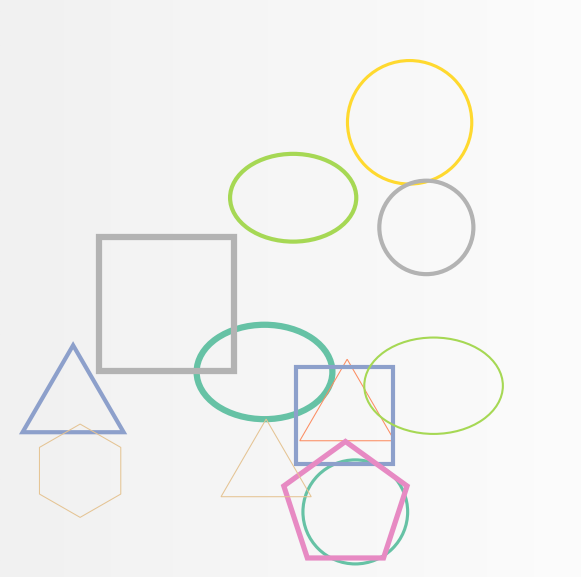[{"shape": "oval", "thickness": 3, "radius": 0.58, "center": [0.455, 0.355]}, {"shape": "circle", "thickness": 1.5, "radius": 0.45, "center": [0.611, 0.113]}, {"shape": "triangle", "thickness": 0.5, "radius": 0.47, "center": [0.597, 0.283]}, {"shape": "square", "thickness": 2, "radius": 0.42, "center": [0.592, 0.279]}, {"shape": "triangle", "thickness": 2, "radius": 0.5, "center": [0.126, 0.301]}, {"shape": "pentagon", "thickness": 2.5, "radius": 0.56, "center": [0.594, 0.123]}, {"shape": "oval", "thickness": 2, "radius": 0.54, "center": [0.504, 0.657]}, {"shape": "oval", "thickness": 1, "radius": 0.6, "center": [0.746, 0.331]}, {"shape": "circle", "thickness": 1.5, "radius": 0.53, "center": [0.705, 0.787]}, {"shape": "hexagon", "thickness": 0.5, "radius": 0.4, "center": [0.138, 0.184]}, {"shape": "triangle", "thickness": 0.5, "radius": 0.45, "center": [0.458, 0.184]}, {"shape": "square", "thickness": 3, "radius": 0.58, "center": [0.286, 0.473]}, {"shape": "circle", "thickness": 2, "radius": 0.4, "center": [0.734, 0.605]}]